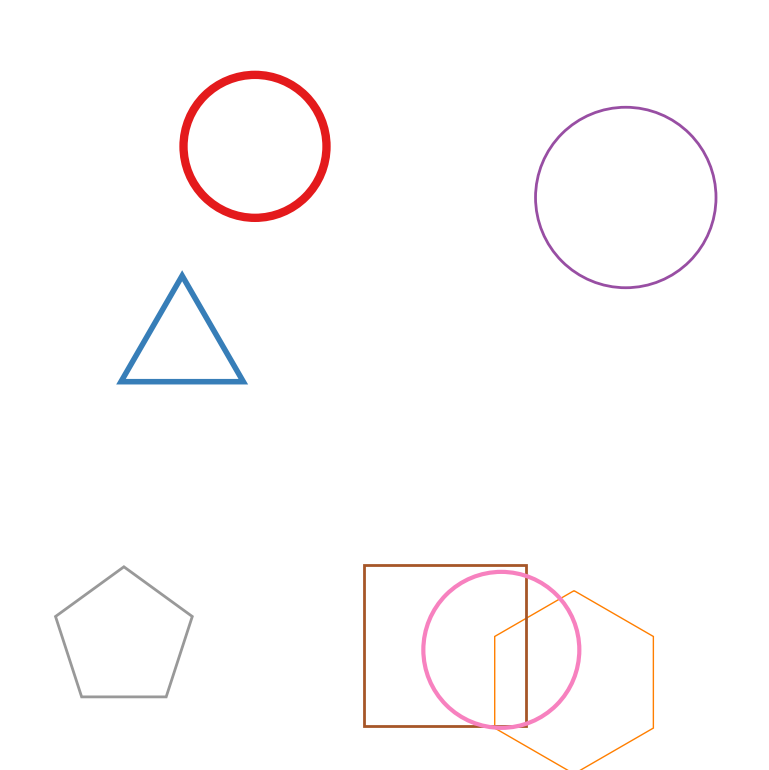[{"shape": "circle", "thickness": 3, "radius": 0.46, "center": [0.331, 0.81]}, {"shape": "triangle", "thickness": 2, "radius": 0.46, "center": [0.237, 0.55]}, {"shape": "circle", "thickness": 1, "radius": 0.59, "center": [0.813, 0.744]}, {"shape": "hexagon", "thickness": 0.5, "radius": 0.59, "center": [0.746, 0.114]}, {"shape": "square", "thickness": 1, "radius": 0.52, "center": [0.578, 0.161]}, {"shape": "circle", "thickness": 1.5, "radius": 0.51, "center": [0.651, 0.156]}, {"shape": "pentagon", "thickness": 1, "radius": 0.47, "center": [0.161, 0.171]}]